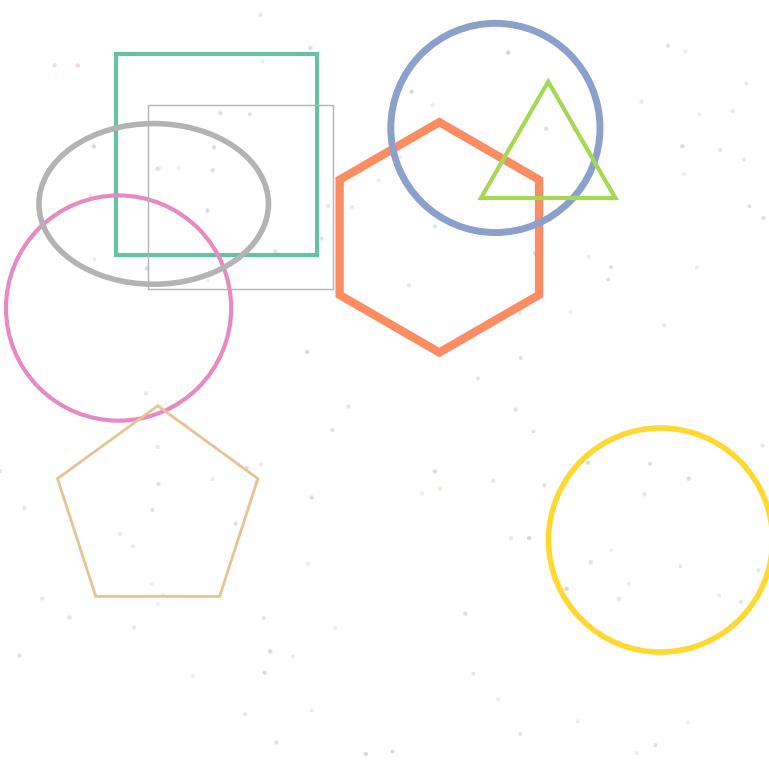[{"shape": "square", "thickness": 1.5, "radius": 0.65, "center": [0.281, 0.8]}, {"shape": "hexagon", "thickness": 3, "radius": 0.75, "center": [0.571, 0.692]}, {"shape": "circle", "thickness": 2.5, "radius": 0.68, "center": [0.643, 0.834]}, {"shape": "circle", "thickness": 1.5, "radius": 0.73, "center": [0.154, 0.6]}, {"shape": "triangle", "thickness": 1.5, "radius": 0.5, "center": [0.712, 0.793]}, {"shape": "circle", "thickness": 2, "radius": 0.73, "center": [0.858, 0.299]}, {"shape": "pentagon", "thickness": 1, "radius": 0.68, "center": [0.205, 0.336]}, {"shape": "oval", "thickness": 2, "radius": 0.75, "center": [0.2, 0.735]}, {"shape": "square", "thickness": 0.5, "radius": 0.6, "center": [0.312, 0.744]}]